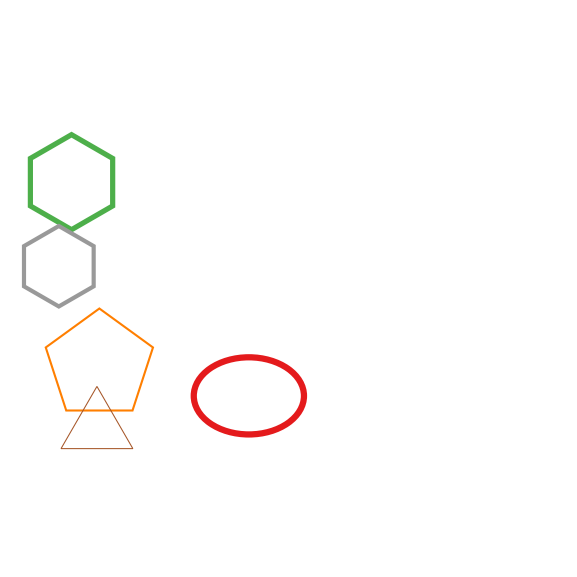[{"shape": "oval", "thickness": 3, "radius": 0.48, "center": [0.431, 0.314]}, {"shape": "hexagon", "thickness": 2.5, "radius": 0.41, "center": [0.124, 0.684]}, {"shape": "pentagon", "thickness": 1, "radius": 0.49, "center": [0.172, 0.367]}, {"shape": "triangle", "thickness": 0.5, "radius": 0.36, "center": [0.168, 0.258]}, {"shape": "hexagon", "thickness": 2, "radius": 0.35, "center": [0.102, 0.538]}]